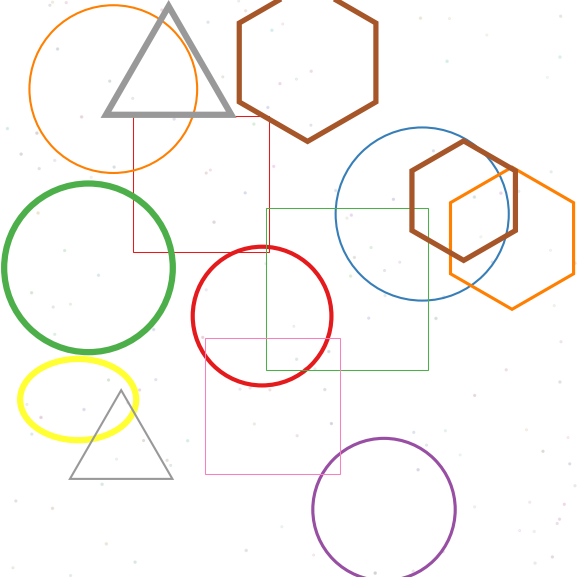[{"shape": "circle", "thickness": 2, "radius": 0.6, "center": [0.454, 0.452]}, {"shape": "square", "thickness": 0.5, "radius": 0.59, "center": [0.348, 0.68]}, {"shape": "circle", "thickness": 1, "radius": 0.75, "center": [0.731, 0.629]}, {"shape": "square", "thickness": 0.5, "radius": 0.7, "center": [0.601, 0.499]}, {"shape": "circle", "thickness": 3, "radius": 0.73, "center": [0.153, 0.535]}, {"shape": "circle", "thickness": 1.5, "radius": 0.62, "center": [0.665, 0.117]}, {"shape": "circle", "thickness": 1, "radius": 0.73, "center": [0.196, 0.845]}, {"shape": "hexagon", "thickness": 1.5, "radius": 0.62, "center": [0.887, 0.587]}, {"shape": "oval", "thickness": 3, "radius": 0.5, "center": [0.135, 0.307]}, {"shape": "hexagon", "thickness": 2.5, "radius": 0.68, "center": [0.533, 0.891]}, {"shape": "hexagon", "thickness": 2.5, "radius": 0.52, "center": [0.803, 0.652]}, {"shape": "square", "thickness": 0.5, "radius": 0.59, "center": [0.472, 0.296]}, {"shape": "triangle", "thickness": 3, "radius": 0.63, "center": [0.292, 0.863]}, {"shape": "triangle", "thickness": 1, "radius": 0.51, "center": [0.21, 0.221]}]